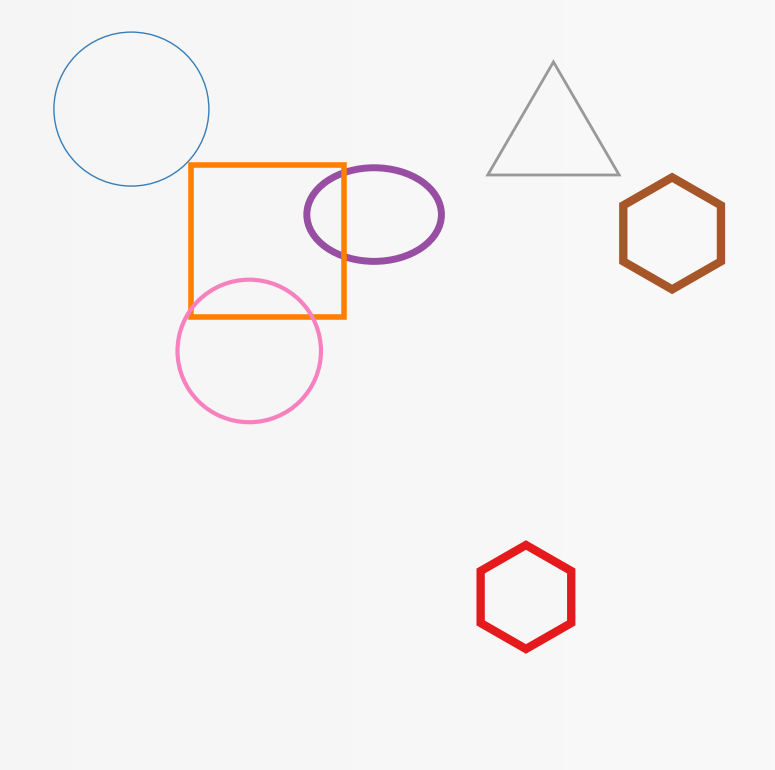[{"shape": "hexagon", "thickness": 3, "radius": 0.34, "center": [0.679, 0.225]}, {"shape": "circle", "thickness": 0.5, "radius": 0.5, "center": [0.17, 0.858]}, {"shape": "oval", "thickness": 2.5, "radius": 0.43, "center": [0.483, 0.721]}, {"shape": "square", "thickness": 2, "radius": 0.49, "center": [0.345, 0.687]}, {"shape": "hexagon", "thickness": 3, "radius": 0.36, "center": [0.867, 0.697]}, {"shape": "circle", "thickness": 1.5, "radius": 0.46, "center": [0.322, 0.544]}, {"shape": "triangle", "thickness": 1, "radius": 0.49, "center": [0.714, 0.822]}]